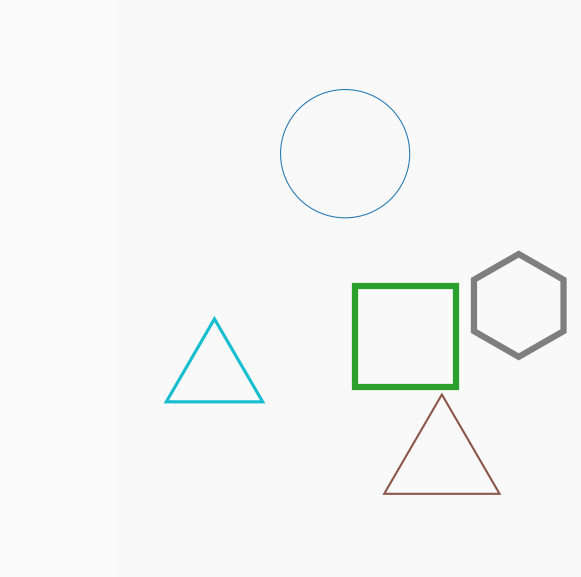[{"shape": "circle", "thickness": 0.5, "radius": 0.56, "center": [0.594, 0.733]}, {"shape": "square", "thickness": 3, "radius": 0.44, "center": [0.697, 0.417]}, {"shape": "triangle", "thickness": 1, "radius": 0.57, "center": [0.76, 0.201]}, {"shape": "hexagon", "thickness": 3, "radius": 0.44, "center": [0.892, 0.47]}, {"shape": "triangle", "thickness": 1.5, "radius": 0.48, "center": [0.369, 0.351]}]